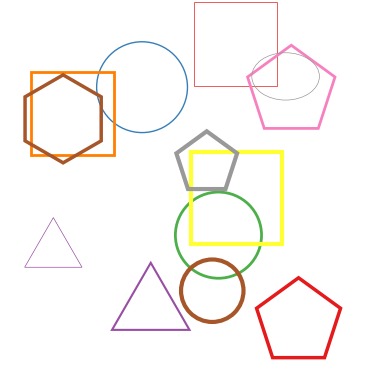[{"shape": "pentagon", "thickness": 2.5, "radius": 0.57, "center": [0.775, 0.164]}, {"shape": "square", "thickness": 0.5, "radius": 0.54, "center": [0.612, 0.886]}, {"shape": "circle", "thickness": 1, "radius": 0.59, "center": [0.369, 0.774]}, {"shape": "circle", "thickness": 2, "radius": 0.56, "center": [0.567, 0.389]}, {"shape": "triangle", "thickness": 0.5, "radius": 0.43, "center": [0.139, 0.349]}, {"shape": "triangle", "thickness": 1.5, "radius": 0.58, "center": [0.392, 0.201]}, {"shape": "square", "thickness": 2, "radius": 0.54, "center": [0.188, 0.706]}, {"shape": "square", "thickness": 3, "radius": 0.59, "center": [0.614, 0.485]}, {"shape": "hexagon", "thickness": 2.5, "radius": 0.57, "center": [0.164, 0.691]}, {"shape": "circle", "thickness": 3, "radius": 0.41, "center": [0.551, 0.245]}, {"shape": "pentagon", "thickness": 2, "radius": 0.6, "center": [0.757, 0.763]}, {"shape": "oval", "thickness": 0.5, "radius": 0.44, "center": [0.742, 0.802]}, {"shape": "pentagon", "thickness": 3, "radius": 0.41, "center": [0.537, 0.576]}]